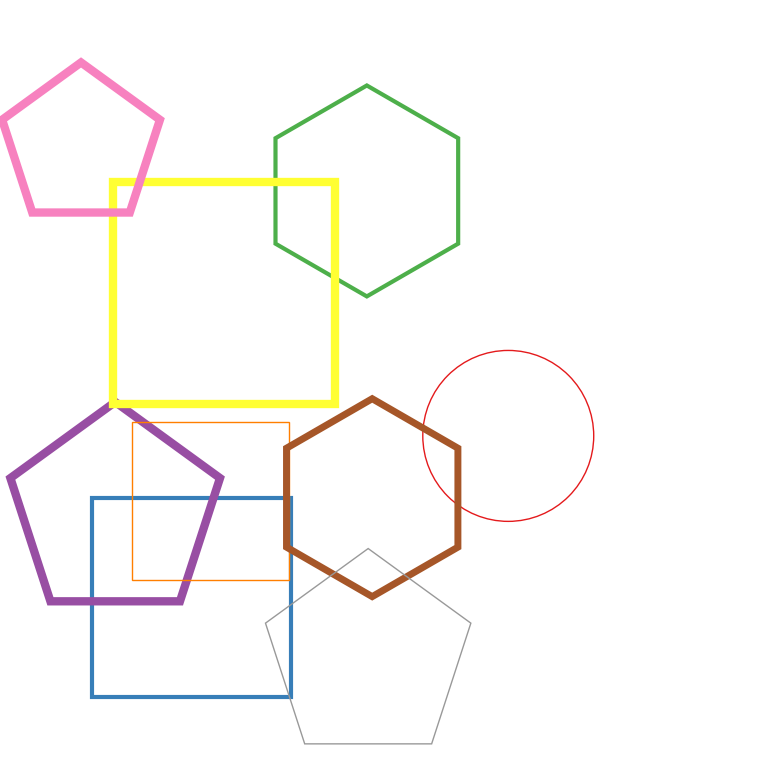[{"shape": "circle", "thickness": 0.5, "radius": 0.55, "center": [0.66, 0.434]}, {"shape": "square", "thickness": 1.5, "radius": 0.65, "center": [0.249, 0.224]}, {"shape": "hexagon", "thickness": 1.5, "radius": 0.68, "center": [0.476, 0.752]}, {"shape": "pentagon", "thickness": 3, "radius": 0.72, "center": [0.15, 0.335]}, {"shape": "square", "thickness": 0.5, "radius": 0.51, "center": [0.274, 0.349]}, {"shape": "square", "thickness": 3, "radius": 0.72, "center": [0.291, 0.62]}, {"shape": "hexagon", "thickness": 2.5, "radius": 0.64, "center": [0.483, 0.354]}, {"shape": "pentagon", "thickness": 3, "radius": 0.54, "center": [0.105, 0.811]}, {"shape": "pentagon", "thickness": 0.5, "radius": 0.7, "center": [0.478, 0.147]}]